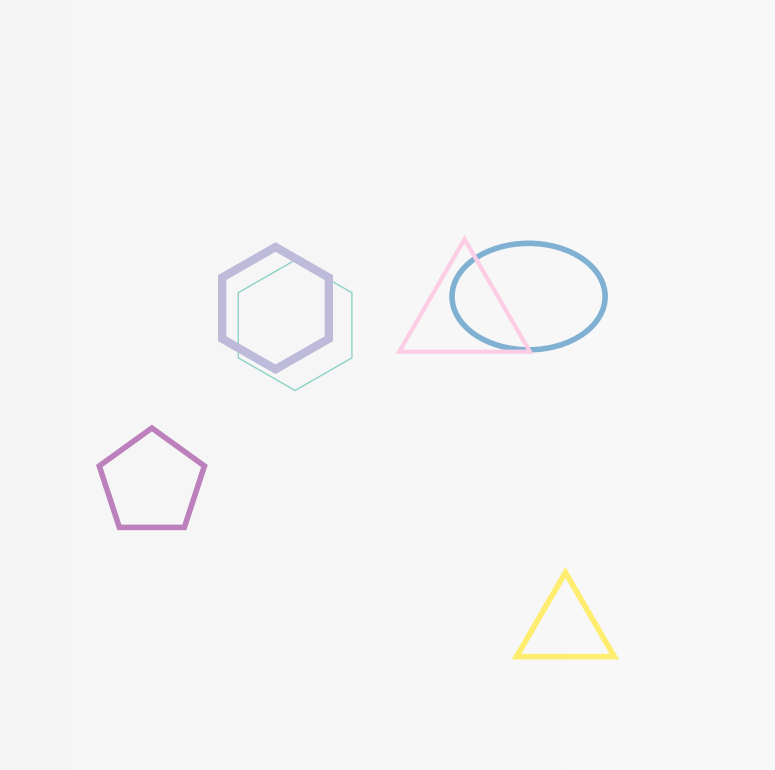[{"shape": "hexagon", "thickness": 0.5, "radius": 0.42, "center": [0.381, 0.578]}, {"shape": "hexagon", "thickness": 3, "radius": 0.4, "center": [0.356, 0.6]}, {"shape": "oval", "thickness": 2, "radius": 0.49, "center": [0.682, 0.615]}, {"shape": "triangle", "thickness": 1.5, "radius": 0.49, "center": [0.599, 0.592]}, {"shape": "pentagon", "thickness": 2, "radius": 0.36, "center": [0.196, 0.373]}, {"shape": "triangle", "thickness": 2, "radius": 0.36, "center": [0.73, 0.184]}]